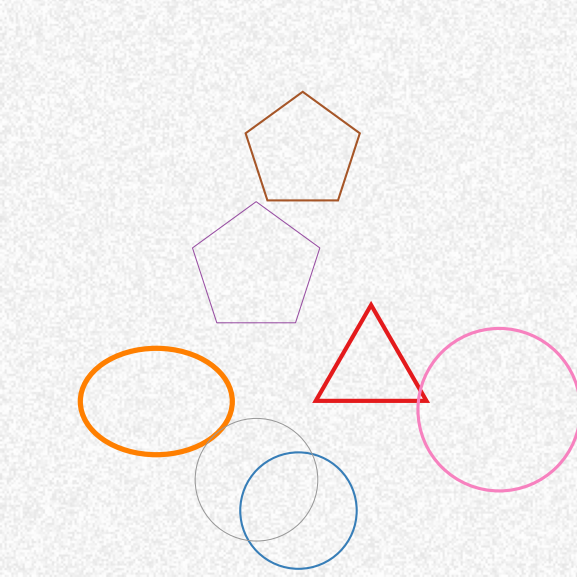[{"shape": "triangle", "thickness": 2, "radius": 0.55, "center": [0.643, 0.36]}, {"shape": "circle", "thickness": 1, "radius": 0.5, "center": [0.517, 0.115]}, {"shape": "pentagon", "thickness": 0.5, "radius": 0.58, "center": [0.444, 0.534]}, {"shape": "oval", "thickness": 2.5, "radius": 0.66, "center": [0.271, 0.304]}, {"shape": "pentagon", "thickness": 1, "radius": 0.52, "center": [0.524, 0.736]}, {"shape": "circle", "thickness": 1.5, "radius": 0.7, "center": [0.864, 0.29]}, {"shape": "circle", "thickness": 0.5, "radius": 0.53, "center": [0.444, 0.168]}]